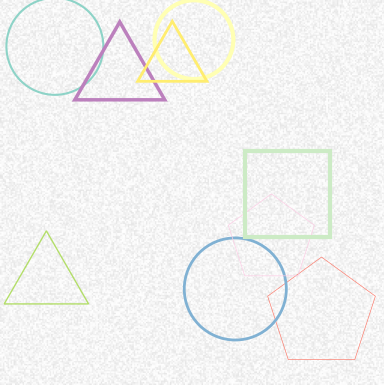[{"shape": "circle", "thickness": 1.5, "radius": 0.63, "center": [0.143, 0.88]}, {"shape": "circle", "thickness": 3, "radius": 0.51, "center": [0.504, 0.897]}, {"shape": "pentagon", "thickness": 0.5, "radius": 0.74, "center": [0.835, 0.185]}, {"shape": "circle", "thickness": 2, "radius": 0.66, "center": [0.611, 0.249]}, {"shape": "triangle", "thickness": 1, "radius": 0.63, "center": [0.12, 0.274]}, {"shape": "pentagon", "thickness": 0.5, "radius": 0.59, "center": [0.705, 0.379]}, {"shape": "triangle", "thickness": 2.5, "radius": 0.67, "center": [0.311, 0.808]}, {"shape": "square", "thickness": 3, "radius": 0.55, "center": [0.747, 0.496]}, {"shape": "triangle", "thickness": 2, "radius": 0.52, "center": [0.448, 0.841]}]